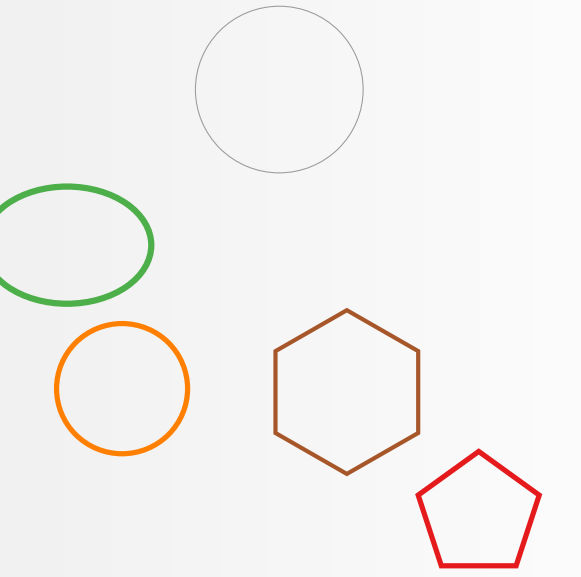[{"shape": "pentagon", "thickness": 2.5, "radius": 0.55, "center": [0.824, 0.108]}, {"shape": "oval", "thickness": 3, "radius": 0.72, "center": [0.115, 0.575]}, {"shape": "circle", "thickness": 2.5, "radius": 0.56, "center": [0.21, 0.326]}, {"shape": "hexagon", "thickness": 2, "radius": 0.71, "center": [0.597, 0.32]}, {"shape": "circle", "thickness": 0.5, "radius": 0.72, "center": [0.48, 0.844]}]